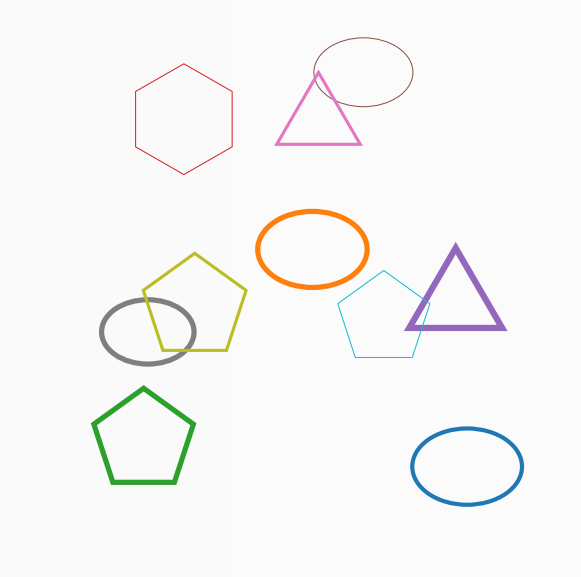[{"shape": "oval", "thickness": 2, "radius": 0.47, "center": [0.804, 0.191]}, {"shape": "oval", "thickness": 2.5, "radius": 0.47, "center": [0.538, 0.567]}, {"shape": "pentagon", "thickness": 2.5, "radius": 0.45, "center": [0.247, 0.237]}, {"shape": "hexagon", "thickness": 0.5, "radius": 0.48, "center": [0.316, 0.793]}, {"shape": "triangle", "thickness": 3, "radius": 0.46, "center": [0.784, 0.477]}, {"shape": "oval", "thickness": 0.5, "radius": 0.43, "center": [0.625, 0.874]}, {"shape": "triangle", "thickness": 1.5, "radius": 0.41, "center": [0.548, 0.791]}, {"shape": "oval", "thickness": 2.5, "radius": 0.4, "center": [0.254, 0.424]}, {"shape": "pentagon", "thickness": 1.5, "radius": 0.46, "center": [0.335, 0.468]}, {"shape": "pentagon", "thickness": 0.5, "radius": 0.42, "center": [0.66, 0.447]}]